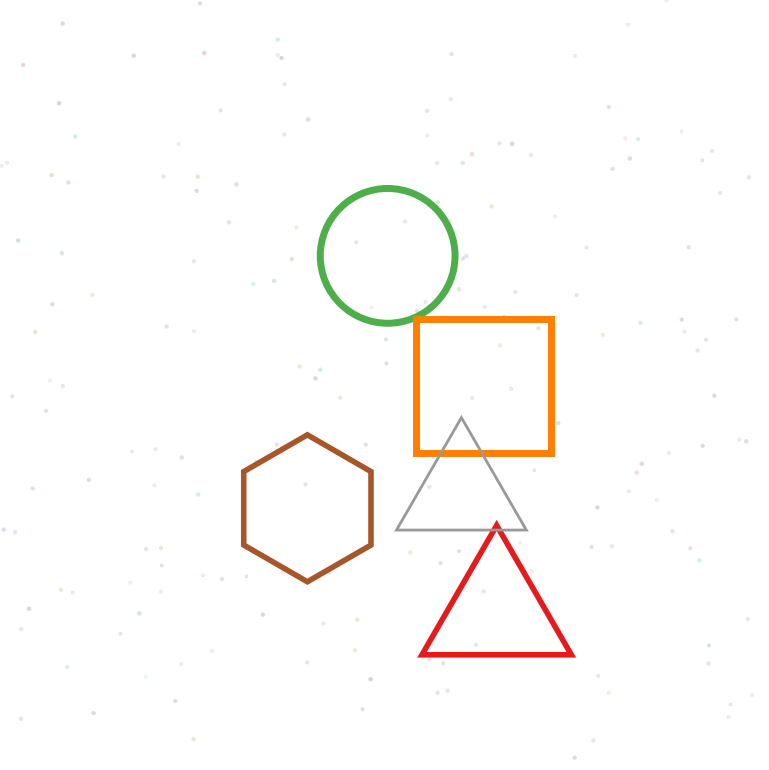[{"shape": "triangle", "thickness": 2, "radius": 0.56, "center": [0.645, 0.206]}, {"shape": "circle", "thickness": 2.5, "radius": 0.44, "center": [0.503, 0.668]}, {"shape": "square", "thickness": 2.5, "radius": 0.44, "center": [0.628, 0.498]}, {"shape": "hexagon", "thickness": 2, "radius": 0.48, "center": [0.399, 0.34]}, {"shape": "triangle", "thickness": 1, "radius": 0.49, "center": [0.599, 0.36]}]